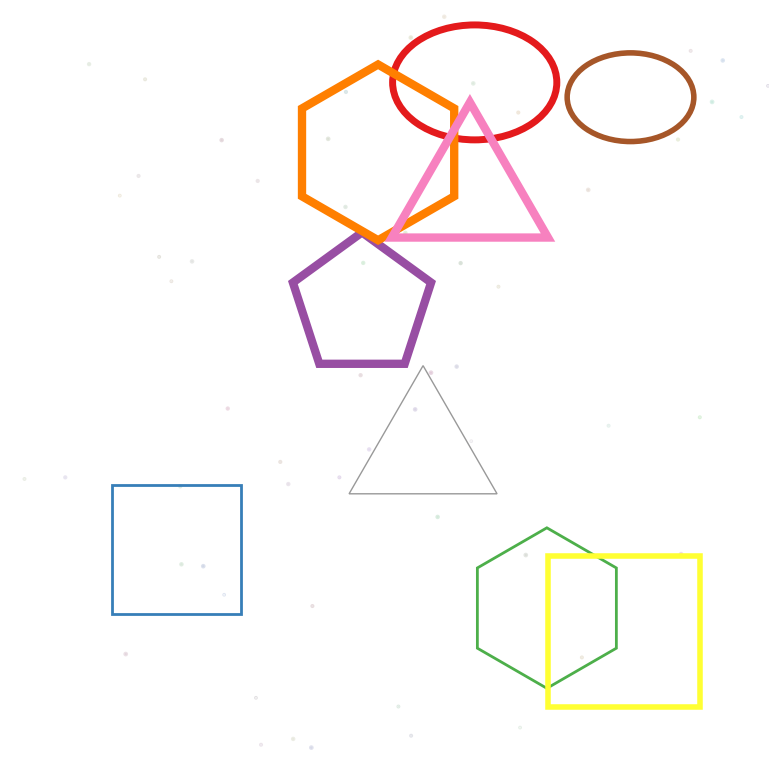[{"shape": "oval", "thickness": 2.5, "radius": 0.53, "center": [0.617, 0.893]}, {"shape": "square", "thickness": 1, "radius": 0.42, "center": [0.229, 0.287]}, {"shape": "hexagon", "thickness": 1, "radius": 0.52, "center": [0.71, 0.21]}, {"shape": "pentagon", "thickness": 3, "radius": 0.47, "center": [0.47, 0.604]}, {"shape": "hexagon", "thickness": 3, "radius": 0.57, "center": [0.491, 0.802]}, {"shape": "square", "thickness": 2, "radius": 0.49, "center": [0.811, 0.18]}, {"shape": "oval", "thickness": 2, "radius": 0.41, "center": [0.819, 0.874]}, {"shape": "triangle", "thickness": 3, "radius": 0.59, "center": [0.61, 0.75]}, {"shape": "triangle", "thickness": 0.5, "radius": 0.55, "center": [0.549, 0.414]}]